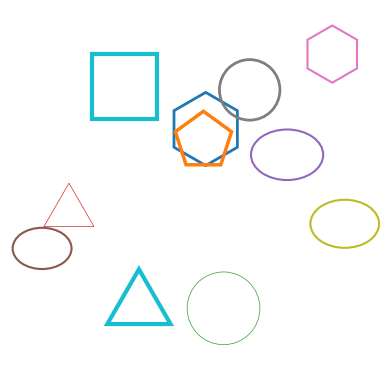[{"shape": "hexagon", "thickness": 2, "radius": 0.48, "center": [0.534, 0.665]}, {"shape": "pentagon", "thickness": 2.5, "radius": 0.38, "center": [0.528, 0.634]}, {"shape": "circle", "thickness": 0.5, "radius": 0.47, "center": [0.581, 0.199]}, {"shape": "triangle", "thickness": 0.5, "radius": 0.38, "center": [0.179, 0.449]}, {"shape": "oval", "thickness": 1.5, "radius": 0.47, "center": [0.746, 0.598]}, {"shape": "oval", "thickness": 1.5, "radius": 0.38, "center": [0.109, 0.355]}, {"shape": "hexagon", "thickness": 1.5, "radius": 0.37, "center": [0.863, 0.859]}, {"shape": "circle", "thickness": 2, "radius": 0.39, "center": [0.649, 0.767]}, {"shape": "oval", "thickness": 1.5, "radius": 0.45, "center": [0.895, 0.419]}, {"shape": "square", "thickness": 3, "radius": 0.42, "center": [0.324, 0.775]}, {"shape": "triangle", "thickness": 3, "radius": 0.47, "center": [0.361, 0.206]}]